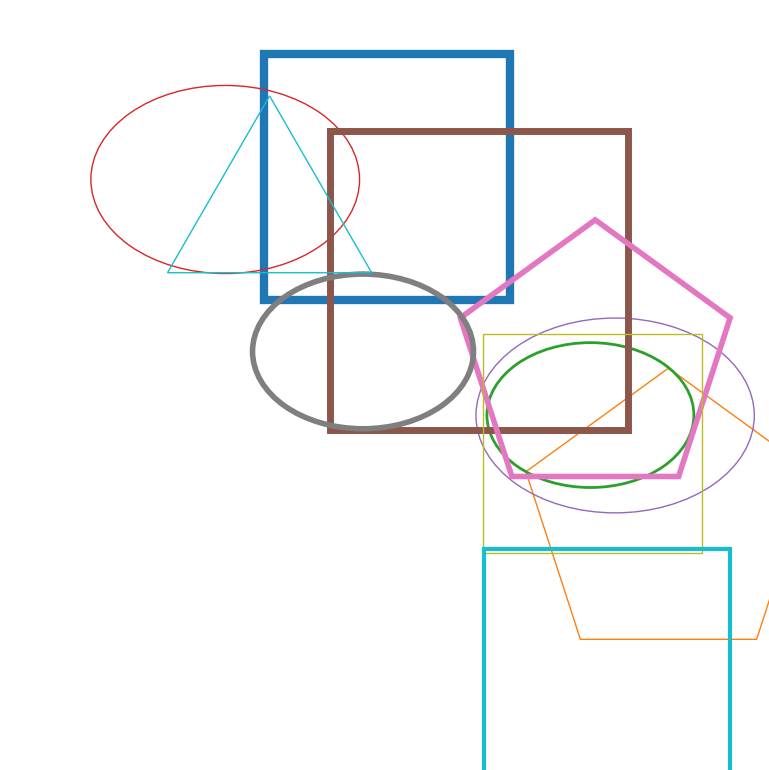[{"shape": "square", "thickness": 3, "radius": 0.8, "center": [0.502, 0.77]}, {"shape": "pentagon", "thickness": 0.5, "radius": 0.97, "center": [0.868, 0.327]}, {"shape": "oval", "thickness": 1, "radius": 0.67, "center": [0.767, 0.461]}, {"shape": "oval", "thickness": 0.5, "radius": 0.87, "center": [0.292, 0.767]}, {"shape": "oval", "thickness": 0.5, "radius": 0.9, "center": [0.799, 0.46]}, {"shape": "square", "thickness": 2.5, "radius": 0.97, "center": [0.622, 0.635]}, {"shape": "pentagon", "thickness": 2, "radius": 0.92, "center": [0.773, 0.53]}, {"shape": "oval", "thickness": 2, "radius": 0.72, "center": [0.471, 0.544]}, {"shape": "square", "thickness": 0.5, "radius": 0.71, "center": [0.769, 0.424]}, {"shape": "triangle", "thickness": 0.5, "radius": 0.77, "center": [0.35, 0.722]}, {"shape": "square", "thickness": 1.5, "radius": 0.8, "center": [0.788, 0.128]}]